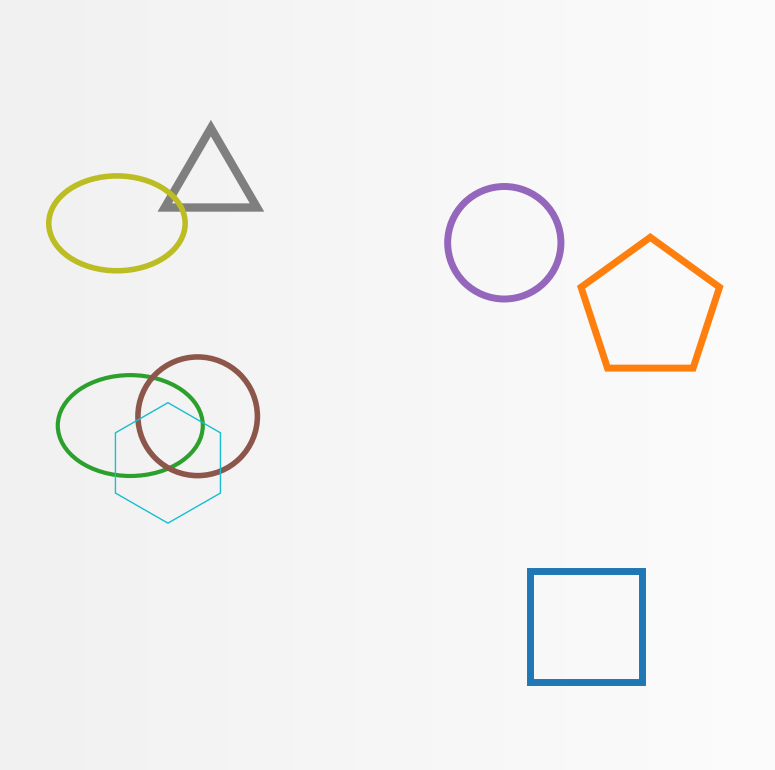[{"shape": "square", "thickness": 2.5, "radius": 0.36, "center": [0.756, 0.187]}, {"shape": "pentagon", "thickness": 2.5, "radius": 0.47, "center": [0.839, 0.598]}, {"shape": "oval", "thickness": 1.5, "radius": 0.47, "center": [0.168, 0.447]}, {"shape": "circle", "thickness": 2.5, "radius": 0.37, "center": [0.651, 0.685]}, {"shape": "circle", "thickness": 2, "radius": 0.39, "center": [0.255, 0.459]}, {"shape": "triangle", "thickness": 3, "radius": 0.34, "center": [0.272, 0.765]}, {"shape": "oval", "thickness": 2, "radius": 0.44, "center": [0.151, 0.71]}, {"shape": "hexagon", "thickness": 0.5, "radius": 0.39, "center": [0.217, 0.399]}]